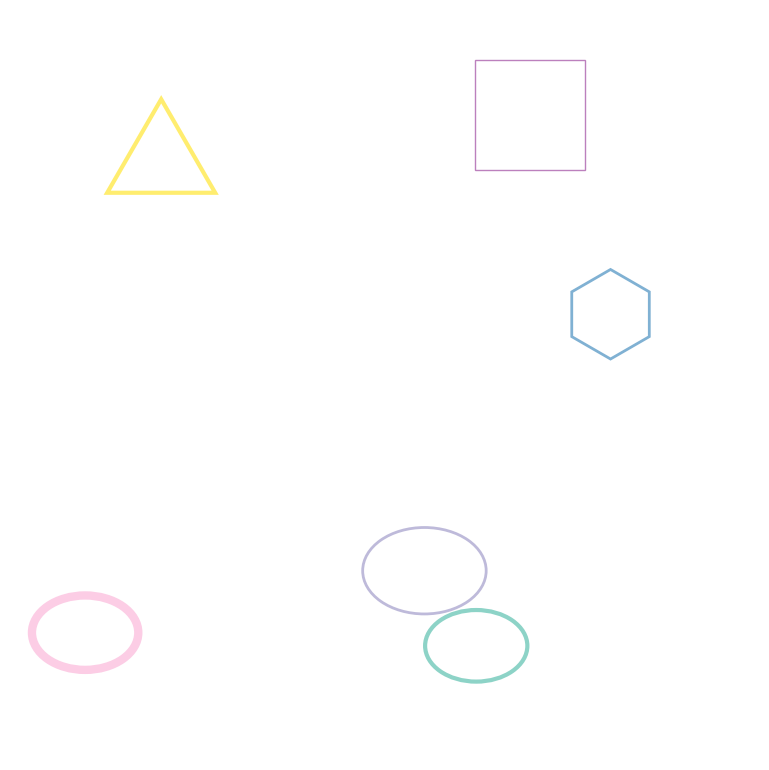[{"shape": "oval", "thickness": 1.5, "radius": 0.33, "center": [0.618, 0.161]}, {"shape": "oval", "thickness": 1, "radius": 0.4, "center": [0.551, 0.259]}, {"shape": "hexagon", "thickness": 1, "radius": 0.29, "center": [0.793, 0.592]}, {"shape": "oval", "thickness": 3, "radius": 0.35, "center": [0.111, 0.178]}, {"shape": "square", "thickness": 0.5, "radius": 0.36, "center": [0.688, 0.851]}, {"shape": "triangle", "thickness": 1.5, "radius": 0.4, "center": [0.209, 0.79]}]